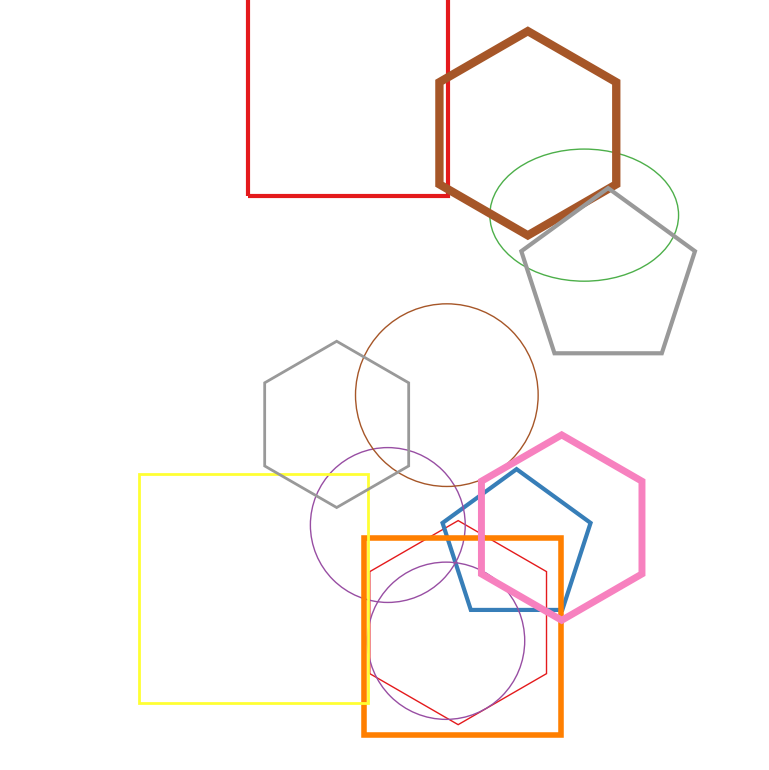[{"shape": "square", "thickness": 1.5, "radius": 0.65, "center": [0.452, 0.875]}, {"shape": "hexagon", "thickness": 0.5, "radius": 0.66, "center": [0.595, 0.191]}, {"shape": "pentagon", "thickness": 1.5, "radius": 0.51, "center": [0.671, 0.29]}, {"shape": "oval", "thickness": 0.5, "radius": 0.61, "center": [0.759, 0.721]}, {"shape": "circle", "thickness": 0.5, "radius": 0.5, "center": [0.504, 0.318]}, {"shape": "circle", "thickness": 0.5, "radius": 0.51, "center": [0.579, 0.168]}, {"shape": "square", "thickness": 2, "radius": 0.64, "center": [0.601, 0.173]}, {"shape": "square", "thickness": 1, "radius": 0.74, "center": [0.329, 0.235]}, {"shape": "hexagon", "thickness": 3, "radius": 0.66, "center": [0.686, 0.827]}, {"shape": "circle", "thickness": 0.5, "radius": 0.59, "center": [0.58, 0.487]}, {"shape": "hexagon", "thickness": 2.5, "radius": 0.6, "center": [0.729, 0.315]}, {"shape": "hexagon", "thickness": 1, "radius": 0.54, "center": [0.437, 0.449]}, {"shape": "pentagon", "thickness": 1.5, "radius": 0.59, "center": [0.79, 0.637]}]